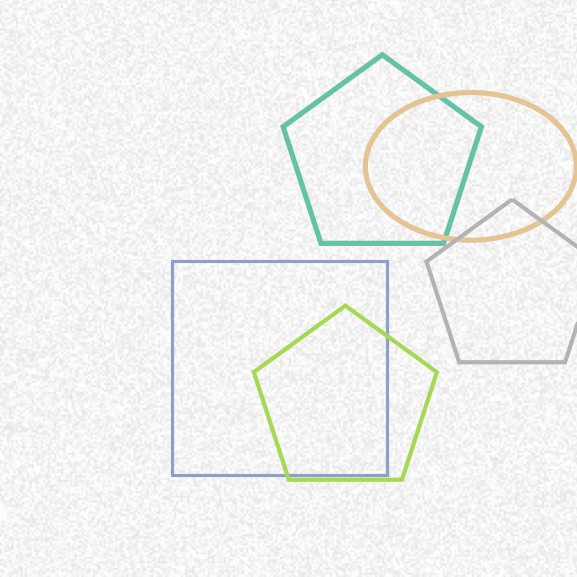[{"shape": "pentagon", "thickness": 2.5, "radius": 0.9, "center": [0.662, 0.724]}, {"shape": "square", "thickness": 1.5, "radius": 0.93, "center": [0.484, 0.362]}, {"shape": "pentagon", "thickness": 2, "radius": 0.83, "center": [0.598, 0.303]}, {"shape": "oval", "thickness": 2.5, "radius": 0.91, "center": [0.815, 0.711]}, {"shape": "pentagon", "thickness": 2, "radius": 0.78, "center": [0.887, 0.498]}]